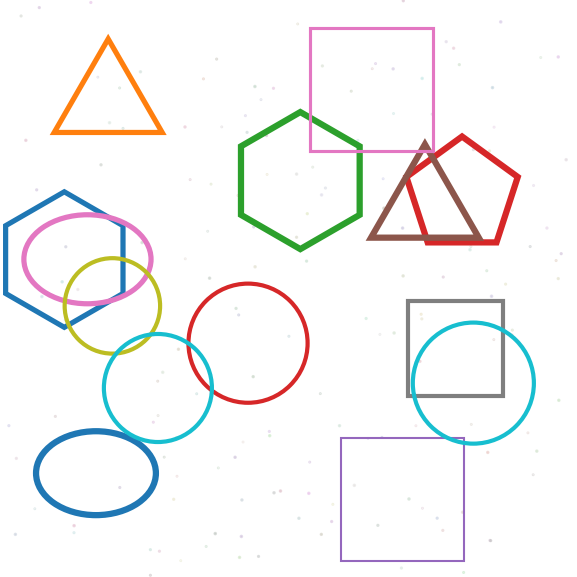[{"shape": "oval", "thickness": 3, "radius": 0.52, "center": [0.166, 0.18]}, {"shape": "hexagon", "thickness": 2.5, "radius": 0.59, "center": [0.111, 0.55]}, {"shape": "triangle", "thickness": 2.5, "radius": 0.54, "center": [0.187, 0.824]}, {"shape": "hexagon", "thickness": 3, "radius": 0.59, "center": [0.52, 0.686]}, {"shape": "pentagon", "thickness": 3, "radius": 0.51, "center": [0.8, 0.661]}, {"shape": "circle", "thickness": 2, "radius": 0.52, "center": [0.429, 0.405]}, {"shape": "square", "thickness": 1, "radius": 0.53, "center": [0.697, 0.135]}, {"shape": "triangle", "thickness": 3, "radius": 0.54, "center": [0.736, 0.641]}, {"shape": "square", "thickness": 1.5, "radius": 0.53, "center": [0.643, 0.844]}, {"shape": "oval", "thickness": 2.5, "radius": 0.55, "center": [0.151, 0.55]}, {"shape": "square", "thickness": 2, "radius": 0.41, "center": [0.788, 0.396]}, {"shape": "circle", "thickness": 2, "radius": 0.41, "center": [0.195, 0.469]}, {"shape": "circle", "thickness": 2, "radius": 0.52, "center": [0.82, 0.336]}, {"shape": "circle", "thickness": 2, "radius": 0.47, "center": [0.273, 0.327]}]